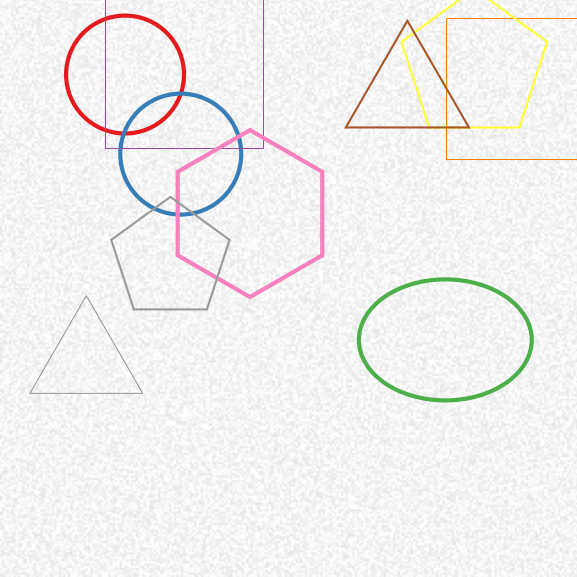[{"shape": "circle", "thickness": 2, "radius": 0.51, "center": [0.217, 0.87]}, {"shape": "circle", "thickness": 2, "radius": 0.52, "center": [0.313, 0.732]}, {"shape": "oval", "thickness": 2, "radius": 0.75, "center": [0.771, 0.411]}, {"shape": "square", "thickness": 0.5, "radius": 0.68, "center": [0.318, 0.879]}, {"shape": "square", "thickness": 0.5, "radius": 0.61, "center": [0.895, 0.845]}, {"shape": "pentagon", "thickness": 1, "radius": 0.66, "center": [0.821, 0.886]}, {"shape": "triangle", "thickness": 1, "radius": 0.62, "center": [0.705, 0.84]}, {"shape": "hexagon", "thickness": 2, "radius": 0.72, "center": [0.433, 0.629]}, {"shape": "pentagon", "thickness": 1, "radius": 0.54, "center": [0.295, 0.55]}, {"shape": "triangle", "thickness": 0.5, "radius": 0.56, "center": [0.149, 0.374]}]